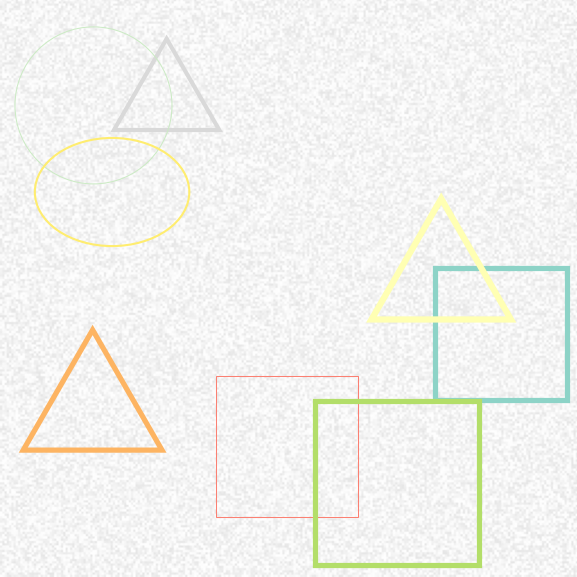[{"shape": "square", "thickness": 2.5, "radius": 0.57, "center": [0.868, 0.42]}, {"shape": "triangle", "thickness": 3, "radius": 0.7, "center": [0.764, 0.516]}, {"shape": "square", "thickness": 0.5, "radius": 0.61, "center": [0.497, 0.226]}, {"shape": "triangle", "thickness": 2.5, "radius": 0.69, "center": [0.16, 0.289]}, {"shape": "square", "thickness": 2.5, "radius": 0.71, "center": [0.687, 0.163]}, {"shape": "triangle", "thickness": 2, "radius": 0.53, "center": [0.289, 0.827]}, {"shape": "circle", "thickness": 0.5, "radius": 0.68, "center": [0.162, 0.817]}, {"shape": "oval", "thickness": 1, "radius": 0.67, "center": [0.194, 0.667]}]